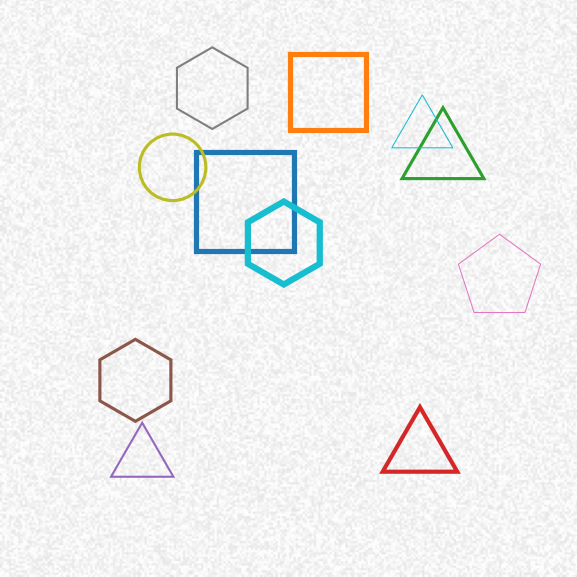[{"shape": "square", "thickness": 2.5, "radius": 0.43, "center": [0.424, 0.65]}, {"shape": "square", "thickness": 2.5, "radius": 0.33, "center": [0.568, 0.841]}, {"shape": "triangle", "thickness": 1.5, "radius": 0.41, "center": [0.767, 0.731]}, {"shape": "triangle", "thickness": 2, "radius": 0.37, "center": [0.727, 0.22]}, {"shape": "triangle", "thickness": 1, "radius": 0.31, "center": [0.246, 0.205]}, {"shape": "hexagon", "thickness": 1.5, "radius": 0.35, "center": [0.234, 0.341]}, {"shape": "pentagon", "thickness": 0.5, "radius": 0.37, "center": [0.865, 0.519]}, {"shape": "hexagon", "thickness": 1, "radius": 0.35, "center": [0.368, 0.846]}, {"shape": "circle", "thickness": 1.5, "radius": 0.29, "center": [0.299, 0.709]}, {"shape": "hexagon", "thickness": 3, "radius": 0.36, "center": [0.491, 0.578]}, {"shape": "triangle", "thickness": 0.5, "radius": 0.31, "center": [0.731, 0.774]}]